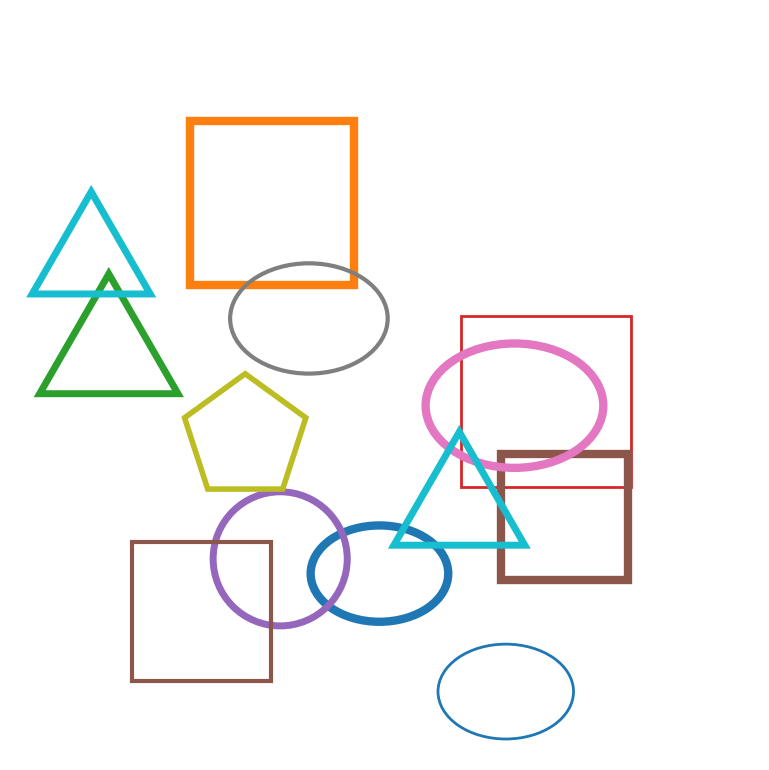[{"shape": "oval", "thickness": 3, "radius": 0.45, "center": [0.493, 0.255]}, {"shape": "oval", "thickness": 1, "radius": 0.44, "center": [0.657, 0.102]}, {"shape": "square", "thickness": 3, "radius": 0.53, "center": [0.353, 0.736]}, {"shape": "triangle", "thickness": 2.5, "radius": 0.52, "center": [0.141, 0.541]}, {"shape": "square", "thickness": 1, "radius": 0.55, "center": [0.709, 0.479]}, {"shape": "circle", "thickness": 2.5, "radius": 0.44, "center": [0.364, 0.274]}, {"shape": "square", "thickness": 1.5, "radius": 0.45, "center": [0.262, 0.206]}, {"shape": "square", "thickness": 3, "radius": 0.41, "center": [0.733, 0.329]}, {"shape": "oval", "thickness": 3, "radius": 0.58, "center": [0.668, 0.473]}, {"shape": "oval", "thickness": 1.5, "radius": 0.51, "center": [0.401, 0.586]}, {"shape": "pentagon", "thickness": 2, "radius": 0.41, "center": [0.318, 0.432]}, {"shape": "triangle", "thickness": 2.5, "radius": 0.49, "center": [0.597, 0.341]}, {"shape": "triangle", "thickness": 2.5, "radius": 0.44, "center": [0.118, 0.662]}]